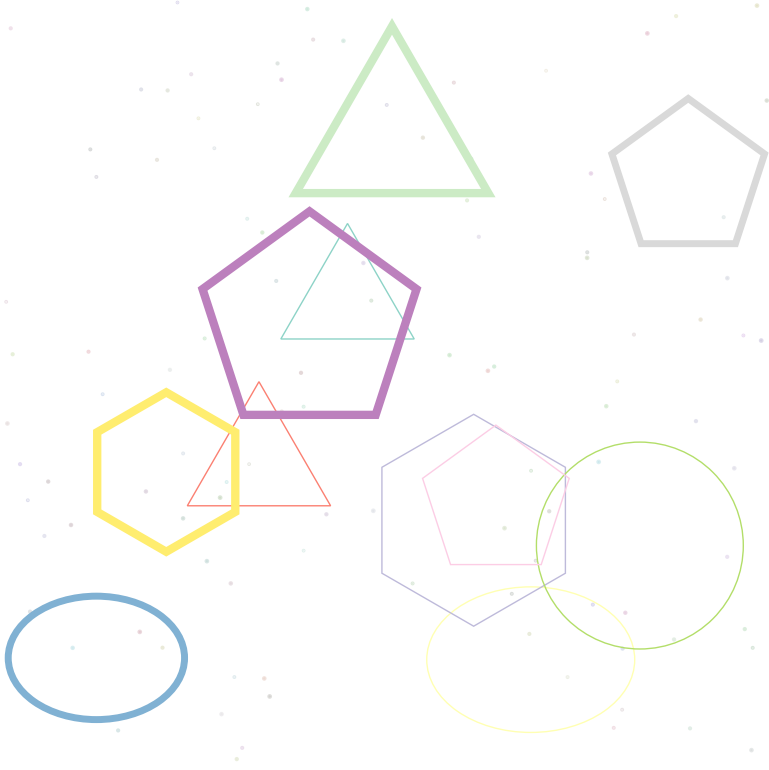[{"shape": "triangle", "thickness": 0.5, "radius": 0.5, "center": [0.451, 0.61]}, {"shape": "oval", "thickness": 0.5, "radius": 0.68, "center": [0.689, 0.143]}, {"shape": "hexagon", "thickness": 0.5, "radius": 0.69, "center": [0.615, 0.324]}, {"shape": "triangle", "thickness": 0.5, "radius": 0.54, "center": [0.336, 0.397]}, {"shape": "oval", "thickness": 2.5, "radius": 0.57, "center": [0.125, 0.146]}, {"shape": "circle", "thickness": 0.5, "radius": 0.67, "center": [0.831, 0.291]}, {"shape": "pentagon", "thickness": 0.5, "radius": 0.5, "center": [0.644, 0.348]}, {"shape": "pentagon", "thickness": 2.5, "radius": 0.52, "center": [0.894, 0.768]}, {"shape": "pentagon", "thickness": 3, "radius": 0.73, "center": [0.402, 0.579]}, {"shape": "triangle", "thickness": 3, "radius": 0.72, "center": [0.509, 0.821]}, {"shape": "hexagon", "thickness": 3, "radius": 0.52, "center": [0.216, 0.387]}]